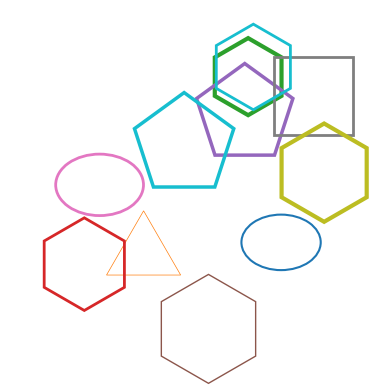[{"shape": "oval", "thickness": 1.5, "radius": 0.51, "center": [0.73, 0.37]}, {"shape": "triangle", "thickness": 0.5, "radius": 0.56, "center": [0.373, 0.341]}, {"shape": "hexagon", "thickness": 3, "radius": 0.5, "center": [0.645, 0.801]}, {"shape": "hexagon", "thickness": 2, "radius": 0.6, "center": [0.219, 0.314]}, {"shape": "pentagon", "thickness": 2.5, "radius": 0.66, "center": [0.636, 0.703]}, {"shape": "hexagon", "thickness": 1, "radius": 0.71, "center": [0.542, 0.146]}, {"shape": "oval", "thickness": 2, "radius": 0.57, "center": [0.259, 0.52]}, {"shape": "square", "thickness": 2, "radius": 0.51, "center": [0.815, 0.751]}, {"shape": "hexagon", "thickness": 3, "radius": 0.64, "center": [0.842, 0.552]}, {"shape": "pentagon", "thickness": 2.5, "radius": 0.68, "center": [0.478, 0.624]}, {"shape": "hexagon", "thickness": 2, "radius": 0.56, "center": [0.658, 0.826]}]